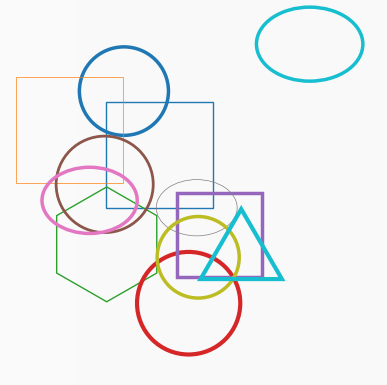[{"shape": "circle", "thickness": 2.5, "radius": 0.57, "center": [0.32, 0.763]}, {"shape": "square", "thickness": 1, "radius": 0.69, "center": [0.411, 0.598]}, {"shape": "square", "thickness": 0.5, "radius": 0.68, "center": [0.18, 0.663]}, {"shape": "hexagon", "thickness": 1, "radius": 0.75, "center": [0.275, 0.365]}, {"shape": "circle", "thickness": 3, "radius": 0.67, "center": [0.487, 0.212]}, {"shape": "square", "thickness": 2.5, "radius": 0.55, "center": [0.567, 0.389]}, {"shape": "circle", "thickness": 2, "radius": 0.63, "center": [0.27, 0.521]}, {"shape": "oval", "thickness": 2.5, "radius": 0.61, "center": [0.231, 0.48]}, {"shape": "oval", "thickness": 0.5, "radius": 0.52, "center": [0.508, 0.46]}, {"shape": "circle", "thickness": 2.5, "radius": 0.53, "center": [0.511, 0.332]}, {"shape": "triangle", "thickness": 3, "radius": 0.61, "center": [0.623, 0.336]}, {"shape": "oval", "thickness": 2.5, "radius": 0.69, "center": [0.799, 0.885]}]